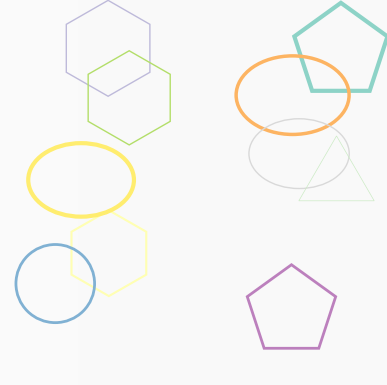[{"shape": "pentagon", "thickness": 3, "radius": 0.63, "center": [0.88, 0.866]}, {"shape": "hexagon", "thickness": 1.5, "radius": 0.56, "center": [0.281, 0.342]}, {"shape": "hexagon", "thickness": 1, "radius": 0.62, "center": [0.279, 0.875]}, {"shape": "circle", "thickness": 2, "radius": 0.51, "center": [0.143, 0.263]}, {"shape": "oval", "thickness": 2.5, "radius": 0.73, "center": [0.755, 0.753]}, {"shape": "hexagon", "thickness": 1, "radius": 0.61, "center": [0.333, 0.746]}, {"shape": "oval", "thickness": 1, "radius": 0.65, "center": [0.772, 0.601]}, {"shape": "pentagon", "thickness": 2, "radius": 0.6, "center": [0.752, 0.192]}, {"shape": "triangle", "thickness": 0.5, "radius": 0.56, "center": [0.868, 0.535]}, {"shape": "oval", "thickness": 3, "radius": 0.68, "center": [0.209, 0.533]}]